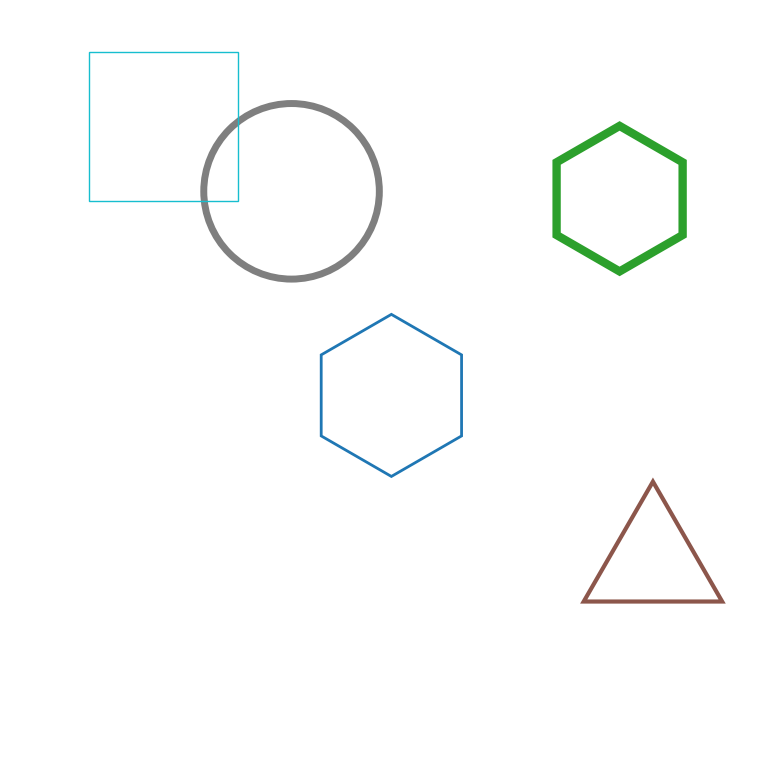[{"shape": "hexagon", "thickness": 1, "radius": 0.53, "center": [0.508, 0.486]}, {"shape": "hexagon", "thickness": 3, "radius": 0.47, "center": [0.805, 0.742]}, {"shape": "triangle", "thickness": 1.5, "radius": 0.52, "center": [0.848, 0.271]}, {"shape": "circle", "thickness": 2.5, "radius": 0.57, "center": [0.379, 0.752]}, {"shape": "square", "thickness": 0.5, "radius": 0.49, "center": [0.212, 0.836]}]